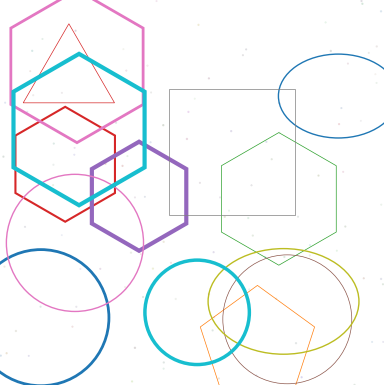[{"shape": "circle", "thickness": 2, "radius": 0.88, "center": [0.106, 0.175]}, {"shape": "oval", "thickness": 1, "radius": 0.78, "center": [0.879, 0.751]}, {"shape": "pentagon", "thickness": 0.5, "radius": 0.78, "center": [0.669, 0.103]}, {"shape": "hexagon", "thickness": 0.5, "radius": 0.86, "center": [0.724, 0.483]}, {"shape": "triangle", "thickness": 0.5, "radius": 0.68, "center": [0.179, 0.801]}, {"shape": "hexagon", "thickness": 1.5, "radius": 0.75, "center": [0.169, 0.573]}, {"shape": "hexagon", "thickness": 3, "radius": 0.71, "center": [0.361, 0.49]}, {"shape": "circle", "thickness": 0.5, "radius": 0.84, "center": [0.746, 0.171]}, {"shape": "hexagon", "thickness": 2, "radius": 0.99, "center": [0.2, 0.828]}, {"shape": "circle", "thickness": 1, "radius": 0.89, "center": [0.195, 0.369]}, {"shape": "square", "thickness": 0.5, "radius": 0.82, "center": [0.604, 0.605]}, {"shape": "oval", "thickness": 1, "radius": 0.98, "center": [0.736, 0.217]}, {"shape": "hexagon", "thickness": 3, "radius": 0.98, "center": [0.205, 0.664]}, {"shape": "circle", "thickness": 2.5, "radius": 0.68, "center": [0.512, 0.189]}]